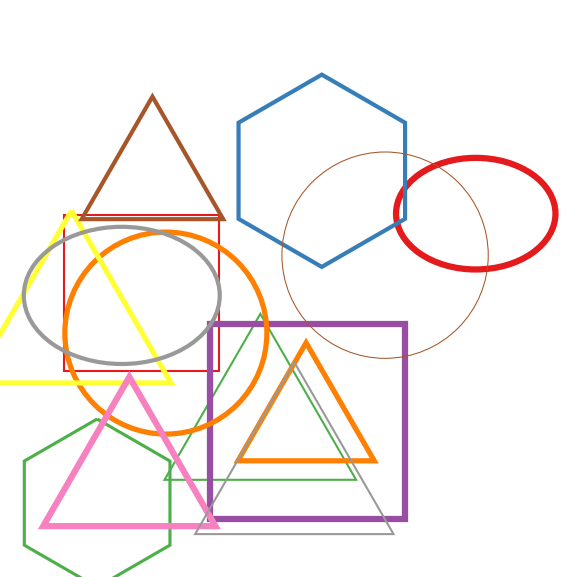[{"shape": "oval", "thickness": 3, "radius": 0.69, "center": [0.824, 0.629]}, {"shape": "square", "thickness": 1, "radius": 0.67, "center": [0.245, 0.492]}, {"shape": "hexagon", "thickness": 2, "radius": 0.83, "center": [0.557, 0.703]}, {"shape": "triangle", "thickness": 1, "radius": 0.96, "center": [0.451, 0.264]}, {"shape": "hexagon", "thickness": 1.5, "radius": 0.73, "center": [0.168, 0.128]}, {"shape": "square", "thickness": 3, "radius": 0.84, "center": [0.532, 0.269]}, {"shape": "circle", "thickness": 2.5, "radius": 0.87, "center": [0.287, 0.422]}, {"shape": "triangle", "thickness": 2.5, "radius": 0.68, "center": [0.53, 0.269]}, {"shape": "triangle", "thickness": 2.5, "radius": 0.99, "center": [0.124, 0.435]}, {"shape": "circle", "thickness": 0.5, "radius": 0.89, "center": [0.667, 0.557]}, {"shape": "triangle", "thickness": 2, "radius": 0.71, "center": [0.264, 0.69]}, {"shape": "triangle", "thickness": 3, "radius": 0.86, "center": [0.224, 0.174]}, {"shape": "oval", "thickness": 2, "radius": 0.85, "center": [0.211, 0.488]}, {"shape": "triangle", "thickness": 1, "radius": 0.99, "center": [0.51, 0.173]}]